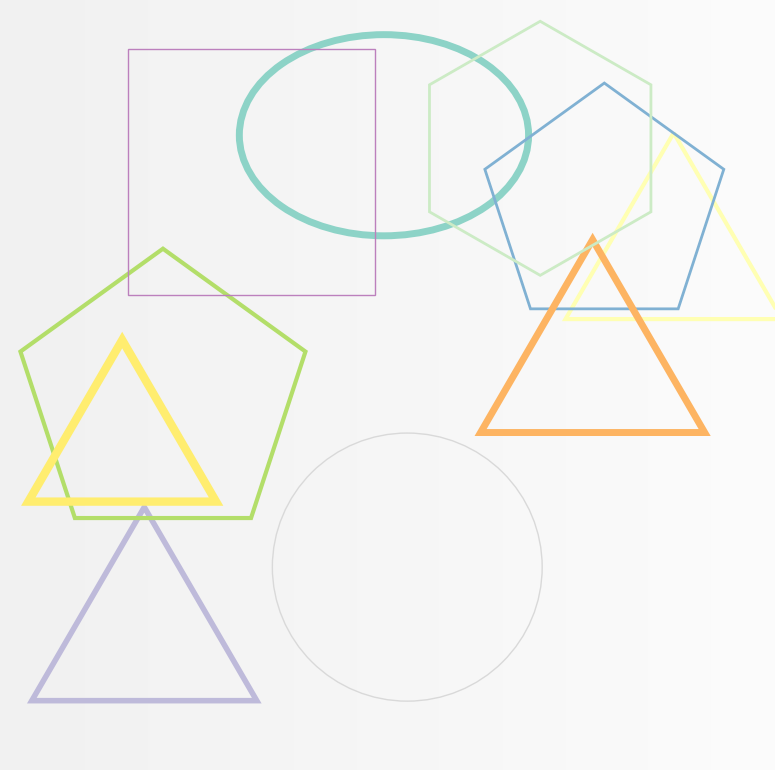[{"shape": "oval", "thickness": 2.5, "radius": 0.93, "center": [0.495, 0.824]}, {"shape": "triangle", "thickness": 1.5, "radius": 0.81, "center": [0.869, 0.666]}, {"shape": "triangle", "thickness": 2, "radius": 0.84, "center": [0.186, 0.174]}, {"shape": "pentagon", "thickness": 1, "radius": 0.81, "center": [0.78, 0.73]}, {"shape": "triangle", "thickness": 2.5, "radius": 0.83, "center": [0.765, 0.522]}, {"shape": "pentagon", "thickness": 1.5, "radius": 0.97, "center": [0.21, 0.484]}, {"shape": "circle", "thickness": 0.5, "radius": 0.87, "center": [0.526, 0.264]}, {"shape": "square", "thickness": 0.5, "radius": 0.8, "center": [0.325, 0.777]}, {"shape": "hexagon", "thickness": 1, "radius": 0.82, "center": [0.697, 0.807]}, {"shape": "triangle", "thickness": 3, "radius": 0.7, "center": [0.158, 0.418]}]